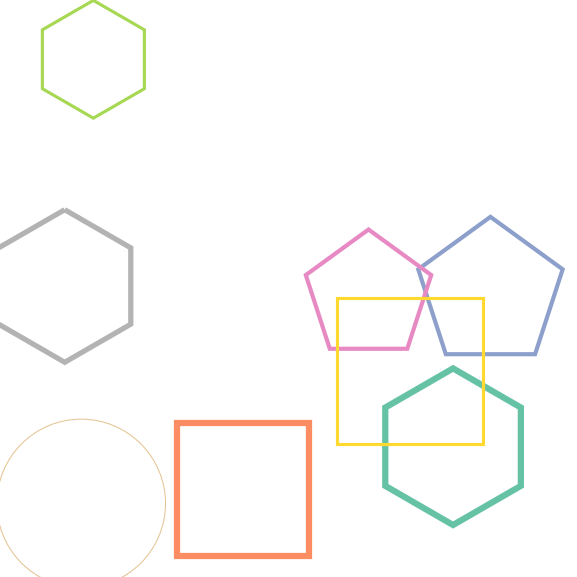[{"shape": "hexagon", "thickness": 3, "radius": 0.68, "center": [0.785, 0.226]}, {"shape": "square", "thickness": 3, "radius": 0.57, "center": [0.421, 0.152]}, {"shape": "pentagon", "thickness": 2, "radius": 0.66, "center": [0.849, 0.492]}, {"shape": "pentagon", "thickness": 2, "radius": 0.57, "center": [0.638, 0.488]}, {"shape": "hexagon", "thickness": 1.5, "radius": 0.51, "center": [0.162, 0.897]}, {"shape": "square", "thickness": 1.5, "radius": 0.63, "center": [0.709, 0.357]}, {"shape": "circle", "thickness": 0.5, "radius": 0.73, "center": [0.141, 0.127]}, {"shape": "hexagon", "thickness": 2.5, "radius": 0.66, "center": [0.112, 0.504]}]